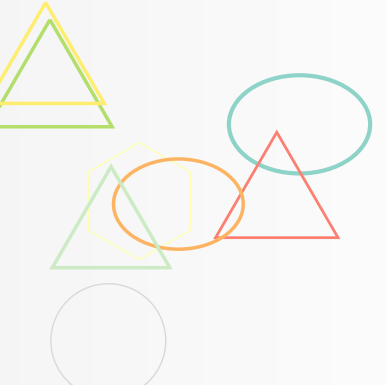[{"shape": "oval", "thickness": 3, "radius": 0.91, "center": [0.773, 0.677]}, {"shape": "hexagon", "thickness": 1, "radius": 0.76, "center": [0.36, 0.478]}, {"shape": "triangle", "thickness": 2, "radius": 0.91, "center": [0.714, 0.474]}, {"shape": "oval", "thickness": 2.5, "radius": 0.84, "center": [0.46, 0.47]}, {"shape": "triangle", "thickness": 2.5, "radius": 0.93, "center": [0.129, 0.763]}, {"shape": "circle", "thickness": 1, "radius": 0.74, "center": [0.28, 0.115]}, {"shape": "triangle", "thickness": 2.5, "radius": 0.87, "center": [0.287, 0.392]}, {"shape": "triangle", "thickness": 2.5, "radius": 0.87, "center": [0.118, 0.819]}]